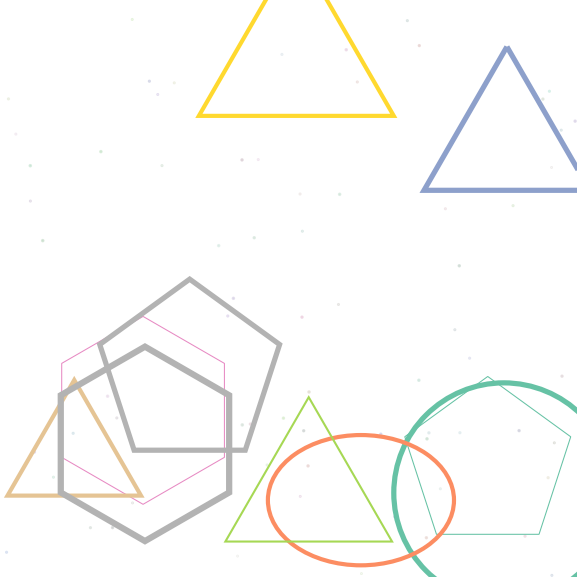[{"shape": "circle", "thickness": 2.5, "radius": 0.95, "center": [0.872, 0.146]}, {"shape": "pentagon", "thickness": 0.5, "radius": 0.76, "center": [0.845, 0.196]}, {"shape": "oval", "thickness": 2, "radius": 0.81, "center": [0.625, 0.133]}, {"shape": "triangle", "thickness": 2.5, "radius": 0.83, "center": [0.878, 0.752]}, {"shape": "hexagon", "thickness": 0.5, "radius": 0.81, "center": [0.248, 0.289]}, {"shape": "triangle", "thickness": 1, "radius": 0.83, "center": [0.535, 0.145]}, {"shape": "triangle", "thickness": 2, "radius": 0.97, "center": [0.513, 0.896]}, {"shape": "triangle", "thickness": 2, "radius": 0.67, "center": [0.129, 0.208]}, {"shape": "pentagon", "thickness": 2.5, "radius": 0.82, "center": [0.328, 0.352]}, {"shape": "hexagon", "thickness": 3, "radius": 0.84, "center": [0.251, 0.231]}]